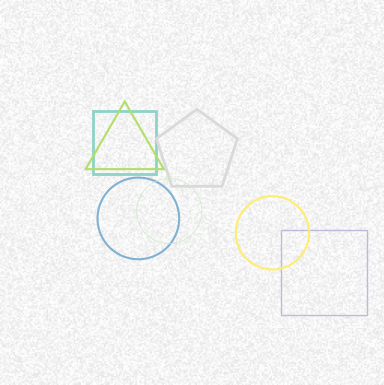[{"shape": "square", "thickness": 2, "radius": 0.41, "center": [0.323, 0.629]}, {"shape": "square", "thickness": 1, "radius": 0.56, "center": [0.842, 0.292]}, {"shape": "circle", "thickness": 1.5, "radius": 0.53, "center": [0.359, 0.433]}, {"shape": "triangle", "thickness": 1.5, "radius": 0.59, "center": [0.324, 0.619]}, {"shape": "pentagon", "thickness": 2, "radius": 0.55, "center": [0.512, 0.606]}, {"shape": "circle", "thickness": 0.5, "radius": 0.42, "center": [0.44, 0.452]}, {"shape": "circle", "thickness": 1.5, "radius": 0.48, "center": [0.708, 0.395]}]